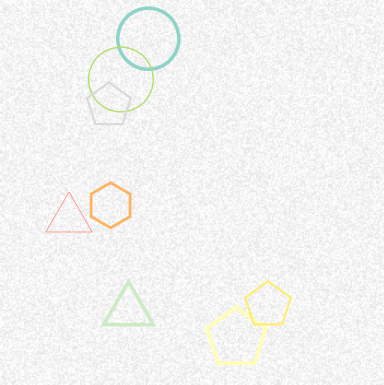[{"shape": "circle", "thickness": 2.5, "radius": 0.4, "center": [0.385, 0.899]}, {"shape": "pentagon", "thickness": 2.5, "radius": 0.4, "center": [0.614, 0.122]}, {"shape": "triangle", "thickness": 0.5, "radius": 0.35, "center": [0.179, 0.432]}, {"shape": "hexagon", "thickness": 2, "radius": 0.29, "center": [0.287, 0.467]}, {"shape": "circle", "thickness": 1, "radius": 0.42, "center": [0.314, 0.794]}, {"shape": "pentagon", "thickness": 1.5, "radius": 0.3, "center": [0.283, 0.726]}, {"shape": "triangle", "thickness": 2.5, "radius": 0.37, "center": [0.334, 0.194]}, {"shape": "pentagon", "thickness": 1.5, "radius": 0.31, "center": [0.696, 0.208]}]